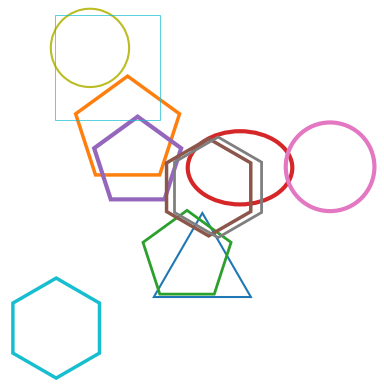[{"shape": "triangle", "thickness": 1.5, "radius": 0.73, "center": [0.526, 0.301]}, {"shape": "pentagon", "thickness": 2.5, "radius": 0.71, "center": [0.331, 0.66]}, {"shape": "pentagon", "thickness": 2, "radius": 0.6, "center": [0.486, 0.333]}, {"shape": "oval", "thickness": 3, "radius": 0.68, "center": [0.623, 0.564]}, {"shape": "pentagon", "thickness": 3, "radius": 0.59, "center": [0.358, 0.578]}, {"shape": "hexagon", "thickness": 2.5, "radius": 0.63, "center": [0.542, 0.514]}, {"shape": "circle", "thickness": 3, "radius": 0.58, "center": [0.857, 0.567]}, {"shape": "hexagon", "thickness": 2, "radius": 0.65, "center": [0.566, 0.513]}, {"shape": "circle", "thickness": 1.5, "radius": 0.51, "center": [0.234, 0.876]}, {"shape": "square", "thickness": 0.5, "radius": 0.68, "center": [0.28, 0.825]}, {"shape": "hexagon", "thickness": 2.5, "radius": 0.65, "center": [0.146, 0.148]}]